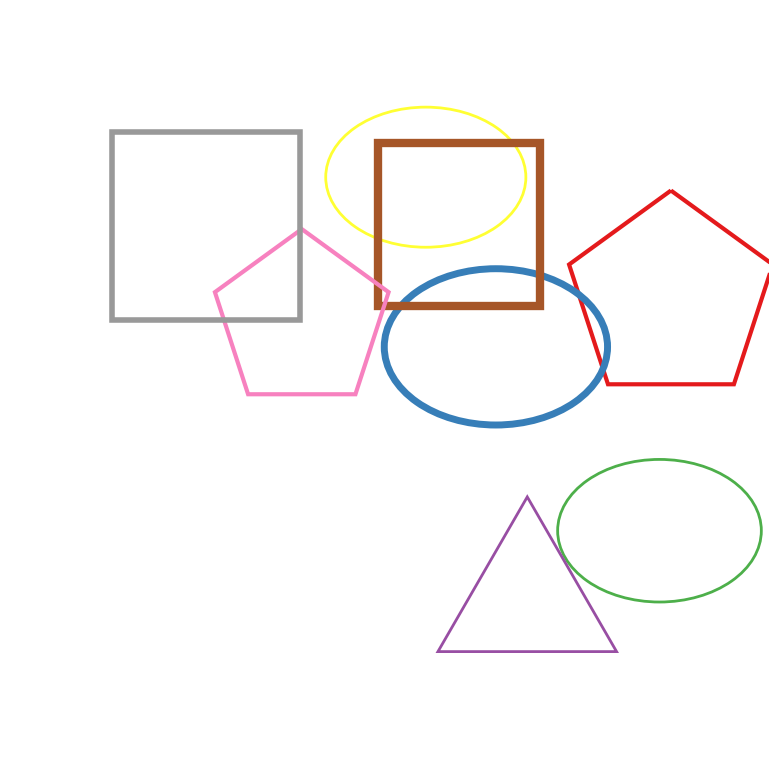[{"shape": "pentagon", "thickness": 1.5, "radius": 0.7, "center": [0.871, 0.613]}, {"shape": "oval", "thickness": 2.5, "radius": 0.72, "center": [0.644, 0.55]}, {"shape": "oval", "thickness": 1, "radius": 0.66, "center": [0.856, 0.311]}, {"shape": "triangle", "thickness": 1, "radius": 0.67, "center": [0.685, 0.221]}, {"shape": "oval", "thickness": 1, "radius": 0.65, "center": [0.553, 0.77]}, {"shape": "square", "thickness": 3, "radius": 0.53, "center": [0.596, 0.709]}, {"shape": "pentagon", "thickness": 1.5, "radius": 0.59, "center": [0.392, 0.584]}, {"shape": "square", "thickness": 2, "radius": 0.61, "center": [0.267, 0.706]}]